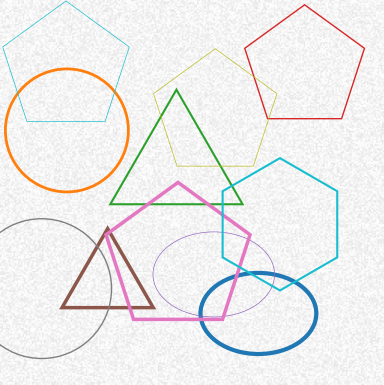[{"shape": "oval", "thickness": 3, "radius": 0.75, "center": [0.671, 0.186]}, {"shape": "circle", "thickness": 2, "radius": 0.8, "center": [0.174, 0.661]}, {"shape": "triangle", "thickness": 1.5, "radius": 0.99, "center": [0.458, 0.569]}, {"shape": "pentagon", "thickness": 1, "radius": 0.82, "center": [0.791, 0.824]}, {"shape": "oval", "thickness": 0.5, "radius": 0.79, "center": [0.555, 0.287]}, {"shape": "triangle", "thickness": 2.5, "radius": 0.68, "center": [0.28, 0.269]}, {"shape": "pentagon", "thickness": 2.5, "radius": 0.98, "center": [0.462, 0.33]}, {"shape": "circle", "thickness": 1, "radius": 0.91, "center": [0.108, 0.25]}, {"shape": "pentagon", "thickness": 0.5, "radius": 0.84, "center": [0.559, 0.705]}, {"shape": "pentagon", "thickness": 0.5, "radius": 0.86, "center": [0.171, 0.825]}, {"shape": "hexagon", "thickness": 1.5, "radius": 0.86, "center": [0.727, 0.417]}]